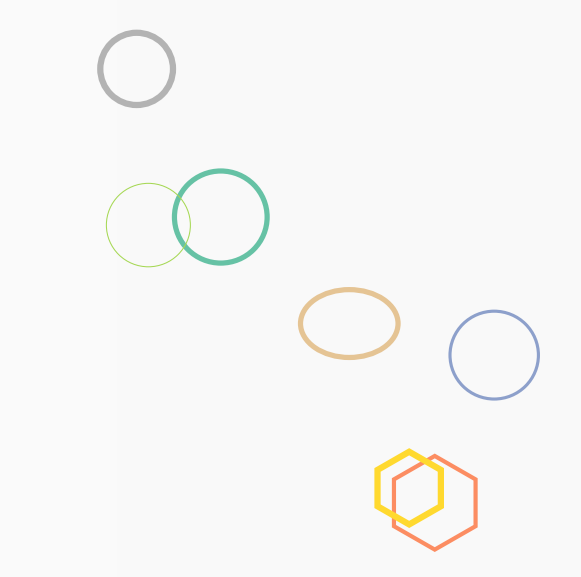[{"shape": "circle", "thickness": 2.5, "radius": 0.4, "center": [0.38, 0.623]}, {"shape": "hexagon", "thickness": 2, "radius": 0.41, "center": [0.748, 0.129]}, {"shape": "circle", "thickness": 1.5, "radius": 0.38, "center": [0.85, 0.384]}, {"shape": "circle", "thickness": 0.5, "radius": 0.36, "center": [0.255, 0.609]}, {"shape": "hexagon", "thickness": 3, "radius": 0.31, "center": [0.704, 0.154]}, {"shape": "oval", "thickness": 2.5, "radius": 0.42, "center": [0.601, 0.439]}, {"shape": "circle", "thickness": 3, "radius": 0.31, "center": [0.235, 0.88]}]